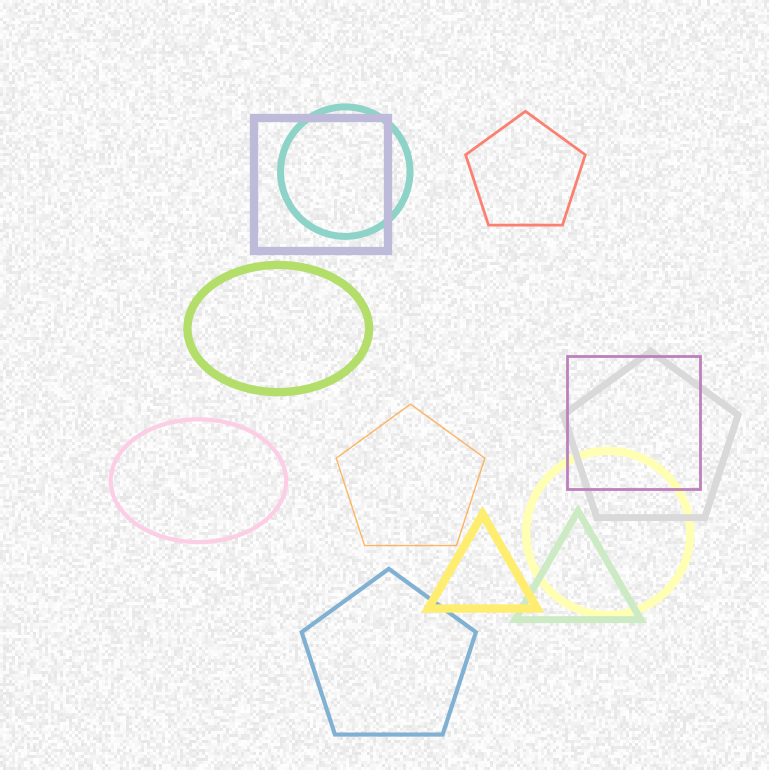[{"shape": "circle", "thickness": 2.5, "radius": 0.42, "center": [0.448, 0.777]}, {"shape": "circle", "thickness": 3, "radius": 0.53, "center": [0.79, 0.308]}, {"shape": "square", "thickness": 3, "radius": 0.43, "center": [0.417, 0.76]}, {"shape": "pentagon", "thickness": 1, "radius": 0.41, "center": [0.682, 0.774]}, {"shape": "pentagon", "thickness": 1.5, "radius": 0.59, "center": [0.505, 0.142]}, {"shape": "pentagon", "thickness": 0.5, "radius": 0.51, "center": [0.533, 0.374]}, {"shape": "oval", "thickness": 3, "radius": 0.59, "center": [0.361, 0.573]}, {"shape": "oval", "thickness": 1.5, "radius": 0.57, "center": [0.258, 0.376]}, {"shape": "pentagon", "thickness": 2.5, "radius": 0.6, "center": [0.845, 0.424]}, {"shape": "square", "thickness": 1, "radius": 0.43, "center": [0.822, 0.452]}, {"shape": "triangle", "thickness": 2.5, "radius": 0.47, "center": [0.751, 0.242]}, {"shape": "triangle", "thickness": 3, "radius": 0.41, "center": [0.627, 0.251]}]